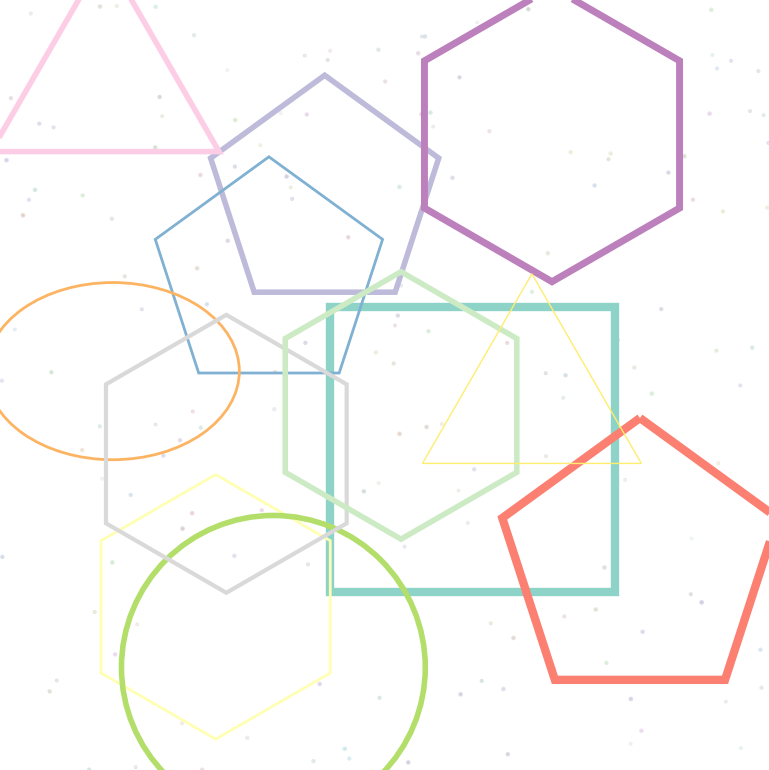[{"shape": "square", "thickness": 3, "radius": 0.92, "center": [0.614, 0.416]}, {"shape": "hexagon", "thickness": 1, "radius": 0.86, "center": [0.28, 0.212]}, {"shape": "pentagon", "thickness": 2, "radius": 0.78, "center": [0.422, 0.747]}, {"shape": "pentagon", "thickness": 3, "radius": 0.94, "center": [0.831, 0.269]}, {"shape": "pentagon", "thickness": 1, "radius": 0.78, "center": [0.349, 0.641]}, {"shape": "oval", "thickness": 1, "radius": 0.82, "center": [0.146, 0.518]}, {"shape": "circle", "thickness": 2, "radius": 0.99, "center": [0.355, 0.133]}, {"shape": "triangle", "thickness": 2, "radius": 0.85, "center": [0.136, 0.889]}, {"shape": "hexagon", "thickness": 1.5, "radius": 0.9, "center": [0.294, 0.411]}, {"shape": "hexagon", "thickness": 2.5, "radius": 0.96, "center": [0.717, 0.825]}, {"shape": "hexagon", "thickness": 2, "radius": 0.87, "center": [0.521, 0.473]}, {"shape": "triangle", "thickness": 0.5, "radius": 0.82, "center": [0.691, 0.48]}]